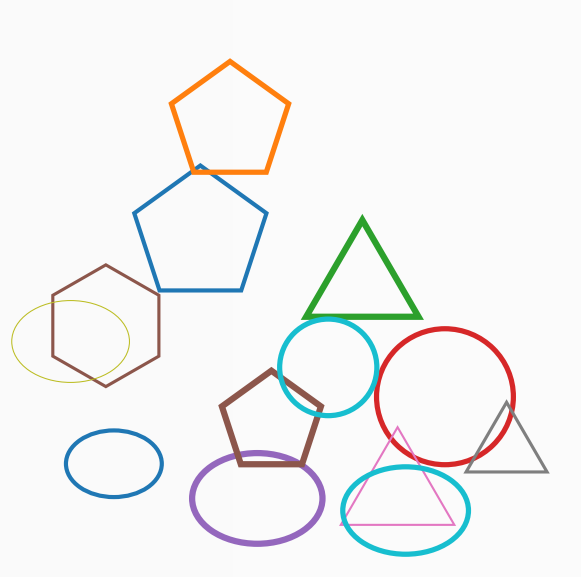[{"shape": "oval", "thickness": 2, "radius": 0.41, "center": [0.196, 0.196]}, {"shape": "pentagon", "thickness": 2, "radius": 0.6, "center": [0.345, 0.593]}, {"shape": "pentagon", "thickness": 2.5, "radius": 0.53, "center": [0.396, 0.787]}, {"shape": "triangle", "thickness": 3, "radius": 0.56, "center": [0.623, 0.506]}, {"shape": "circle", "thickness": 2.5, "radius": 0.59, "center": [0.766, 0.312]}, {"shape": "oval", "thickness": 3, "radius": 0.56, "center": [0.443, 0.136]}, {"shape": "pentagon", "thickness": 3, "radius": 0.45, "center": [0.467, 0.268]}, {"shape": "hexagon", "thickness": 1.5, "radius": 0.53, "center": [0.182, 0.435]}, {"shape": "triangle", "thickness": 1, "radius": 0.56, "center": [0.684, 0.147]}, {"shape": "triangle", "thickness": 1.5, "radius": 0.4, "center": [0.872, 0.222]}, {"shape": "oval", "thickness": 0.5, "radius": 0.51, "center": [0.121, 0.408]}, {"shape": "oval", "thickness": 2.5, "radius": 0.54, "center": [0.698, 0.115]}, {"shape": "circle", "thickness": 2.5, "radius": 0.42, "center": [0.565, 0.363]}]